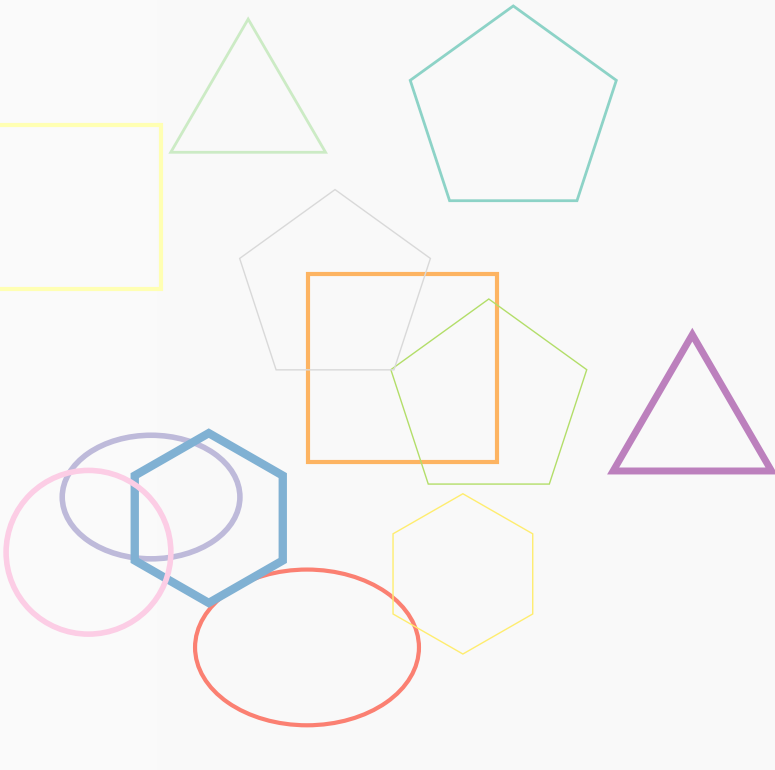[{"shape": "pentagon", "thickness": 1, "radius": 0.7, "center": [0.662, 0.852]}, {"shape": "square", "thickness": 1.5, "radius": 0.53, "center": [0.1, 0.731]}, {"shape": "oval", "thickness": 2, "radius": 0.57, "center": [0.195, 0.354]}, {"shape": "oval", "thickness": 1.5, "radius": 0.72, "center": [0.396, 0.159]}, {"shape": "hexagon", "thickness": 3, "radius": 0.55, "center": [0.269, 0.327]}, {"shape": "square", "thickness": 1.5, "radius": 0.61, "center": [0.519, 0.522]}, {"shape": "pentagon", "thickness": 0.5, "radius": 0.66, "center": [0.631, 0.479]}, {"shape": "circle", "thickness": 2, "radius": 0.53, "center": [0.114, 0.283]}, {"shape": "pentagon", "thickness": 0.5, "radius": 0.65, "center": [0.432, 0.624]}, {"shape": "triangle", "thickness": 2.5, "radius": 0.59, "center": [0.893, 0.447]}, {"shape": "triangle", "thickness": 1, "radius": 0.58, "center": [0.32, 0.86]}, {"shape": "hexagon", "thickness": 0.5, "radius": 0.52, "center": [0.597, 0.255]}]